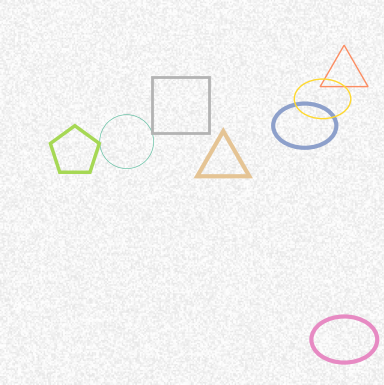[{"shape": "circle", "thickness": 0.5, "radius": 0.35, "center": [0.329, 0.632]}, {"shape": "triangle", "thickness": 1, "radius": 0.36, "center": [0.894, 0.811]}, {"shape": "oval", "thickness": 3, "radius": 0.41, "center": [0.792, 0.674]}, {"shape": "oval", "thickness": 3, "radius": 0.43, "center": [0.894, 0.118]}, {"shape": "pentagon", "thickness": 2.5, "radius": 0.33, "center": [0.194, 0.607]}, {"shape": "oval", "thickness": 1, "radius": 0.37, "center": [0.838, 0.743]}, {"shape": "triangle", "thickness": 3, "radius": 0.39, "center": [0.58, 0.581]}, {"shape": "square", "thickness": 2, "radius": 0.37, "center": [0.469, 0.727]}]